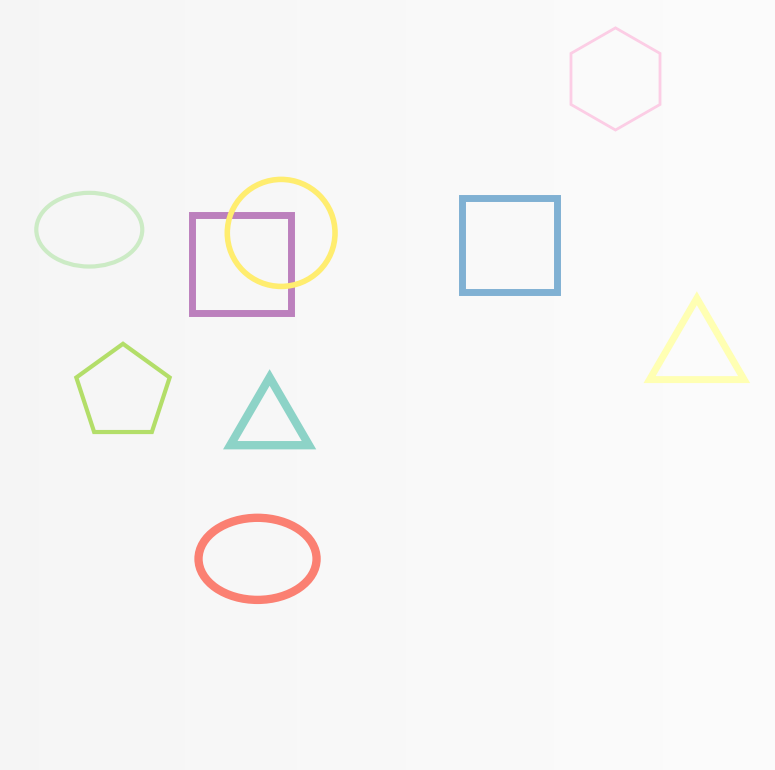[{"shape": "triangle", "thickness": 3, "radius": 0.29, "center": [0.348, 0.451]}, {"shape": "triangle", "thickness": 2.5, "radius": 0.35, "center": [0.899, 0.542]}, {"shape": "oval", "thickness": 3, "radius": 0.38, "center": [0.332, 0.274]}, {"shape": "square", "thickness": 2.5, "radius": 0.31, "center": [0.657, 0.682]}, {"shape": "pentagon", "thickness": 1.5, "radius": 0.32, "center": [0.159, 0.49]}, {"shape": "hexagon", "thickness": 1, "radius": 0.33, "center": [0.794, 0.897]}, {"shape": "square", "thickness": 2.5, "radius": 0.32, "center": [0.311, 0.657]}, {"shape": "oval", "thickness": 1.5, "radius": 0.34, "center": [0.115, 0.702]}, {"shape": "circle", "thickness": 2, "radius": 0.35, "center": [0.363, 0.698]}]